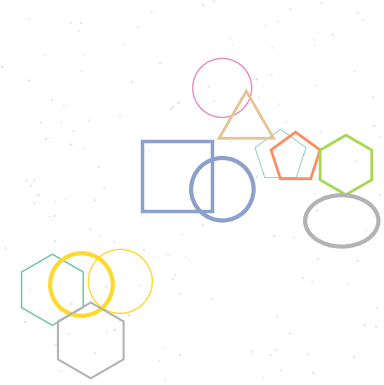[{"shape": "hexagon", "thickness": 1, "radius": 0.46, "center": [0.136, 0.247]}, {"shape": "pentagon", "thickness": 0.5, "radius": 0.35, "center": [0.729, 0.595]}, {"shape": "pentagon", "thickness": 2, "radius": 0.33, "center": [0.768, 0.59]}, {"shape": "square", "thickness": 2.5, "radius": 0.46, "center": [0.459, 0.542]}, {"shape": "circle", "thickness": 3, "radius": 0.41, "center": [0.578, 0.508]}, {"shape": "circle", "thickness": 1, "radius": 0.38, "center": [0.577, 0.772]}, {"shape": "hexagon", "thickness": 2, "radius": 0.39, "center": [0.899, 0.572]}, {"shape": "circle", "thickness": 3, "radius": 0.41, "center": [0.212, 0.261]}, {"shape": "circle", "thickness": 1, "radius": 0.42, "center": [0.312, 0.269]}, {"shape": "triangle", "thickness": 2, "radius": 0.41, "center": [0.64, 0.682]}, {"shape": "hexagon", "thickness": 1.5, "radius": 0.49, "center": [0.236, 0.116]}, {"shape": "oval", "thickness": 3, "radius": 0.48, "center": [0.888, 0.426]}]